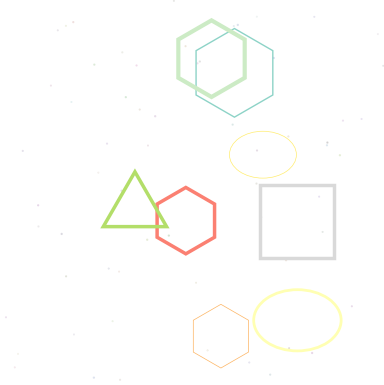[{"shape": "hexagon", "thickness": 1, "radius": 0.58, "center": [0.609, 0.811]}, {"shape": "oval", "thickness": 2, "radius": 0.57, "center": [0.773, 0.168]}, {"shape": "hexagon", "thickness": 2.5, "radius": 0.43, "center": [0.483, 0.427]}, {"shape": "hexagon", "thickness": 0.5, "radius": 0.41, "center": [0.574, 0.127]}, {"shape": "triangle", "thickness": 2.5, "radius": 0.47, "center": [0.35, 0.459]}, {"shape": "square", "thickness": 2.5, "radius": 0.48, "center": [0.771, 0.425]}, {"shape": "hexagon", "thickness": 3, "radius": 0.5, "center": [0.549, 0.848]}, {"shape": "oval", "thickness": 0.5, "radius": 0.43, "center": [0.683, 0.598]}]